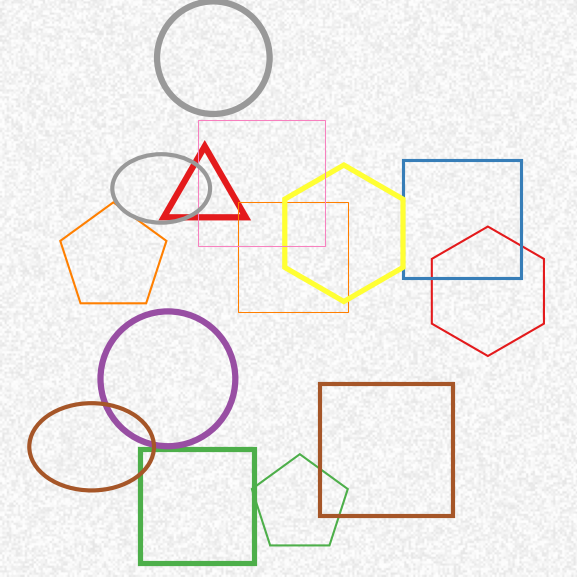[{"shape": "triangle", "thickness": 3, "radius": 0.41, "center": [0.355, 0.664]}, {"shape": "hexagon", "thickness": 1, "radius": 0.56, "center": [0.845, 0.495]}, {"shape": "square", "thickness": 1.5, "radius": 0.51, "center": [0.8, 0.62]}, {"shape": "square", "thickness": 2.5, "radius": 0.49, "center": [0.34, 0.123]}, {"shape": "pentagon", "thickness": 1, "radius": 0.44, "center": [0.519, 0.125]}, {"shape": "circle", "thickness": 3, "radius": 0.58, "center": [0.291, 0.343]}, {"shape": "pentagon", "thickness": 1, "radius": 0.48, "center": [0.196, 0.552]}, {"shape": "square", "thickness": 0.5, "radius": 0.48, "center": [0.508, 0.554]}, {"shape": "hexagon", "thickness": 2.5, "radius": 0.59, "center": [0.595, 0.595]}, {"shape": "oval", "thickness": 2, "radius": 0.54, "center": [0.159, 0.225]}, {"shape": "square", "thickness": 2, "radius": 0.57, "center": [0.669, 0.22]}, {"shape": "square", "thickness": 0.5, "radius": 0.55, "center": [0.453, 0.683]}, {"shape": "circle", "thickness": 3, "radius": 0.49, "center": [0.369, 0.899]}, {"shape": "oval", "thickness": 2, "radius": 0.42, "center": [0.279, 0.673]}]